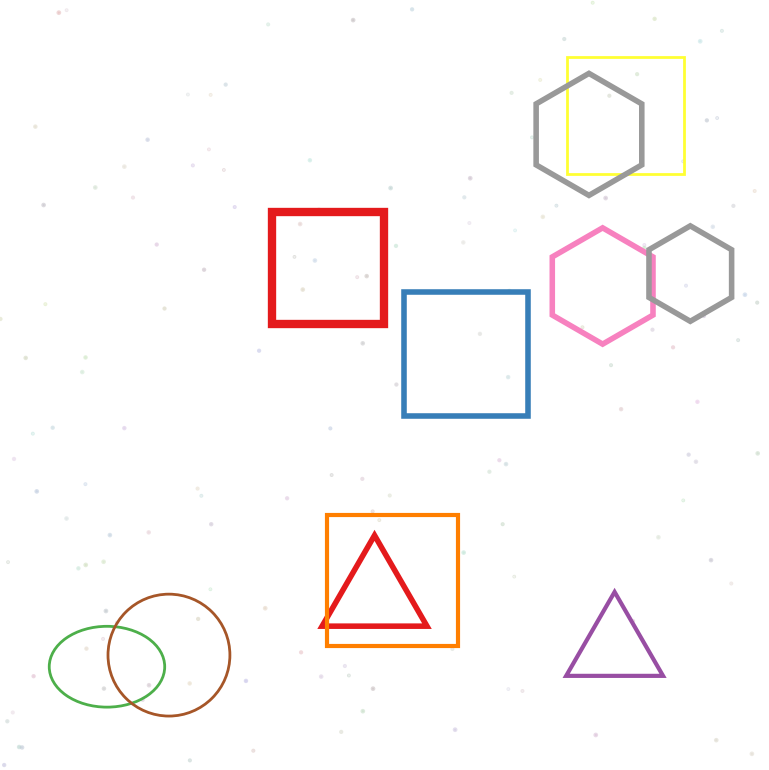[{"shape": "triangle", "thickness": 2, "radius": 0.39, "center": [0.486, 0.226]}, {"shape": "square", "thickness": 3, "radius": 0.36, "center": [0.427, 0.652]}, {"shape": "square", "thickness": 2, "radius": 0.4, "center": [0.605, 0.54]}, {"shape": "oval", "thickness": 1, "radius": 0.37, "center": [0.139, 0.134]}, {"shape": "triangle", "thickness": 1.5, "radius": 0.36, "center": [0.798, 0.159]}, {"shape": "square", "thickness": 1.5, "radius": 0.43, "center": [0.509, 0.247]}, {"shape": "square", "thickness": 1, "radius": 0.38, "center": [0.812, 0.85]}, {"shape": "circle", "thickness": 1, "radius": 0.4, "center": [0.219, 0.149]}, {"shape": "hexagon", "thickness": 2, "radius": 0.38, "center": [0.783, 0.629]}, {"shape": "hexagon", "thickness": 2, "radius": 0.31, "center": [0.896, 0.645]}, {"shape": "hexagon", "thickness": 2, "radius": 0.4, "center": [0.765, 0.825]}]